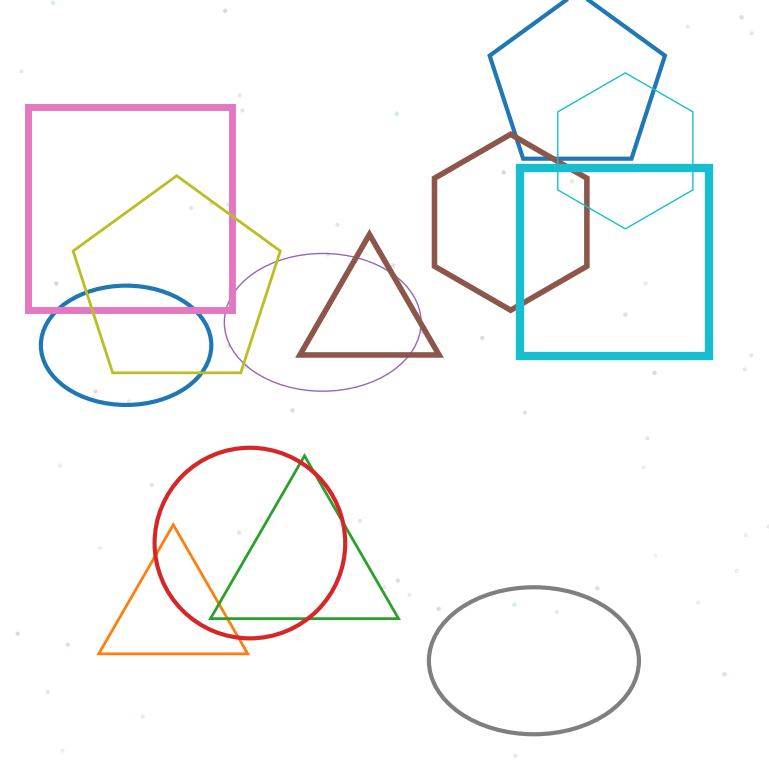[{"shape": "pentagon", "thickness": 1.5, "radius": 0.6, "center": [0.75, 0.891]}, {"shape": "oval", "thickness": 1.5, "radius": 0.55, "center": [0.164, 0.552]}, {"shape": "triangle", "thickness": 1, "radius": 0.56, "center": [0.225, 0.207]}, {"shape": "triangle", "thickness": 1, "radius": 0.7, "center": [0.395, 0.267]}, {"shape": "circle", "thickness": 1.5, "radius": 0.62, "center": [0.325, 0.295]}, {"shape": "oval", "thickness": 0.5, "radius": 0.64, "center": [0.419, 0.581]}, {"shape": "hexagon", "thickness": 2, "radius": 0.57, "center": [0.663, 0.711]}, {"shape": "triangle", "thickness": 2, "radius": 0.52, "center": [0.48, 0.591]}, {"shape": "square", "thickness": 2.5, "radius": 0.66, "center": [0.169, 0.729]}, {"shape": "oval", "thickness": 1.5, "radius": 0.68, "center": [0.693, 0.142]}, {"shape": "pentagon", "thickness": 1, "radius": 0.71, "center": [0.229, 0.63]}, {"shape": "hexagon", "thickness": 0.5, "radius": 0.51, "center": [0.812, 0.804]}, {"shape": "square", "thickness": 3, "radius": 0.61, "center": [0.798, 0.659]}]